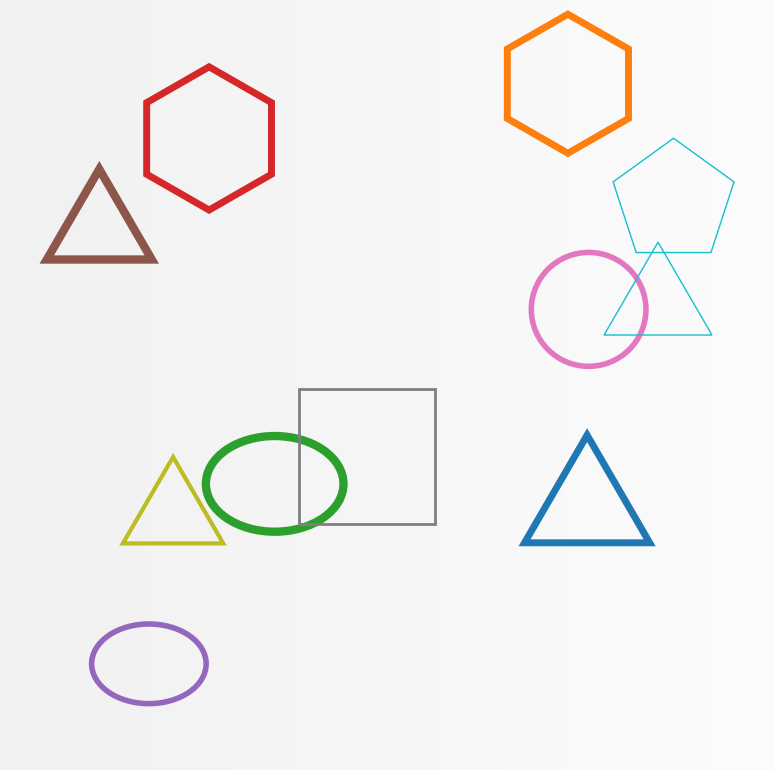[{"shape": "triangle", "thickness": 2.5, "radius": 0.47, "center": [0.758, 0.342]}, {"shape": "hexagon", "thickness": 2.5, "radius": 0.45, "center": [0.733, 0.891]}, {"shape": "oval", "thickness": 3, "radius": 0.44, "center": [0.354, 0.372]}, {"shape": "hexagon", "thickness": 2.5, "radius": 0.46, "center": [0.27, 0.82]}, {"shape": "oval", "thickness": 2, "radius": 0.37, "center": [0.192, 0.138]}, {"shape": "triangle", "thickness": 3, "radius": 0.39, "center": [0.128, 0.702]}, {"shape": "circle", "thickness": 2, "radius": 0.37, "center": [0.76, 0.598]}, {"shape": "square", "thickness": 1, "radius": 0.44, "center": [0.473, 0.407]}, {"shape": "triangle", "thickness": 1.5, "radius": 0.37, "center": [0.223, 0.332]}, {"shape": "triangle", "thickness": 0.5, "radius": 0.4, "center": [0.849, 0.605]}, {"shape": "pentagon", "thickness": 0.5, "radius": 0.41, "center": [0.869, 0.738]}]